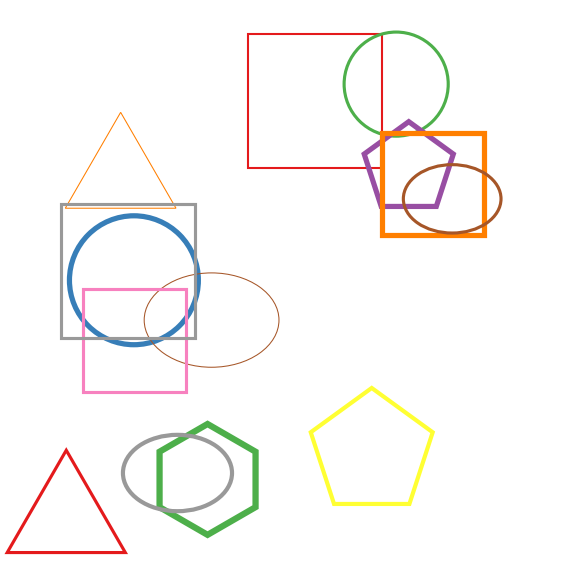[{"shape": "square", "thickness": 1, "radius": 0.58, "center": [0.546, 0.825]}, {"shape": "triangle", "thickness": 1.5, "radius": 0.59, "center": [0.115, 0.101]}, {"shape": "circle", "thickness": 2.5, "radius": 0.56, "center": [0.232, 0.514]}, {"shape": "hexagon", "thickness": 3, "radius": 0.48, "center": [0.359, 0.169]}, {"shape": "circle", "thickness": 1.5, "radius": 0.45, "center": [0.686, 0.853]}, {"shape": "pentagon", "thickness": 2.5, "radius": 0.41, "center": [0.708, 0.707]}, {"shape": "square", "thickness": 2.5, "radius": 0.44, "center": [0.749, 0.681]}, {"shape": "triangle", "thickness": 0.5, "radius": 0.55, "center": [0.209, 0.694]}, {"shape": "pentagon", "thickness": 2, "radius": 0.56, "center": [0.644, 0.216]}, {"shape": "oval", "thickness": 1.5, "radius": 0.42, "center": [0.783, 0.655]}, {"shape": "oval", "thickness": 0.5, "radius": 0.58, "center": [0.366, 0.445]}, {"shape": "square", "thickness": 1.5, "radius": 0.45, "center": [0.232, 0.409]}, {"shape": "square", "thickness": 1.5, "radius": 0.58, "center": [0.221, 0.53]}, {"shape": "oval", "thickness": 2, "radius": 0.47, "center": [0.307, 0.18]}]